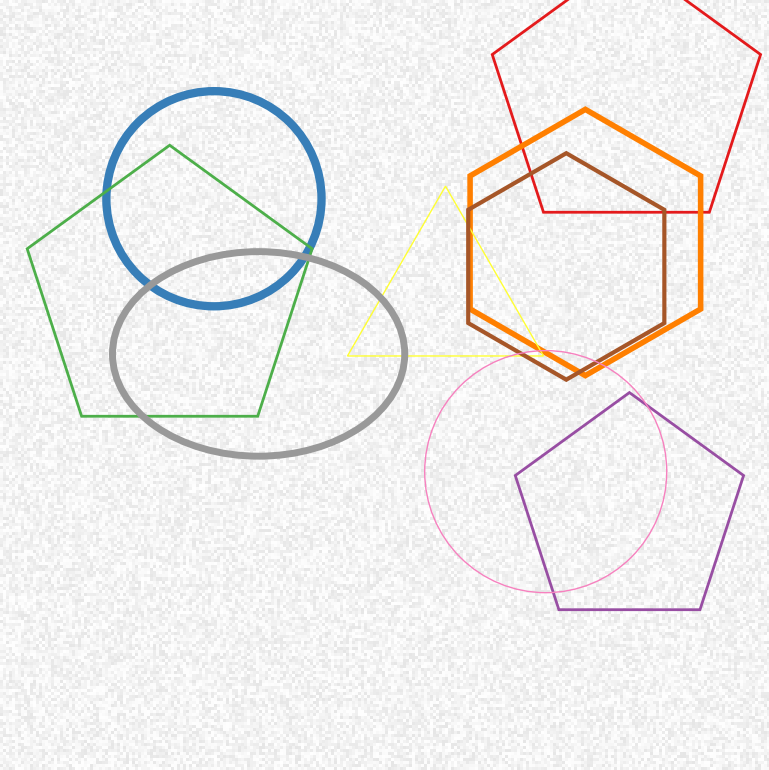[{"shape": "pentagon", "thickness": 1, "radius": 0.92, "center": [0.814, 0.873]}, {"shape": "circle", "thickness": 3, "radius": 0.7, "center": [0.278, 0.742]}, {"shape": "pentagon", "thickness": 1, "radius": 0.97, "center": [0.22, 0.617]}, {"shape": "pentagon", "thickness": 1, "radius": 0.78, "center": [0.817, 0.334]}, {"shape": "hexagon", "thickness": 2, "radius": 0.86, "center": [0.76, 0.685]}, {"shape": "triangle", "thickness": 0.5, "radius": 0.74, "center": [0.579, 0.611]}, {"shape": "hexagon", "thickness": 1.5, "radius": 0.74, "center": [0.735, 0.654]}, {"shape": "circle", "thickness": 0.5, "radius": 0.79, "center": [0.709, 0.387]}, {"shape": "oval", "thickness": 2.5, "radius": 0.95, "center": [0.336, 0.54]}]